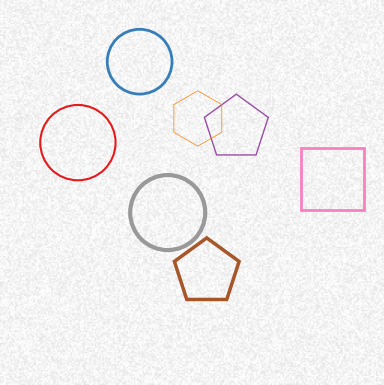[{"shape": "circle", "thickness": 1.5, "radius": 0.49, "center": [0.202, 0.63]}, {"shape": "circle", "thickness": 2, "radius": 0.42, "center": [0.363, 0.84]}, {"shape": "pentagon", "thickness": 1, "radius": 0.44, "center": [0.614, 0.668]}, {"shape": "hexagon", "thickness": 0.5, "radius": 0.36, "center": [0.514, 0.692]}, {"shape": "pentagon", "thickness": 2.5, "radius": 0.44, "center": [0.537, 0.294]}, {"shape": "square", "thickness": 2, "radius": 0.4, "center": [0.864, 0.536]}, {"shape": "circle", "thickness": 3, "radius": 0.49, "center": [0.436, 0.448]}]